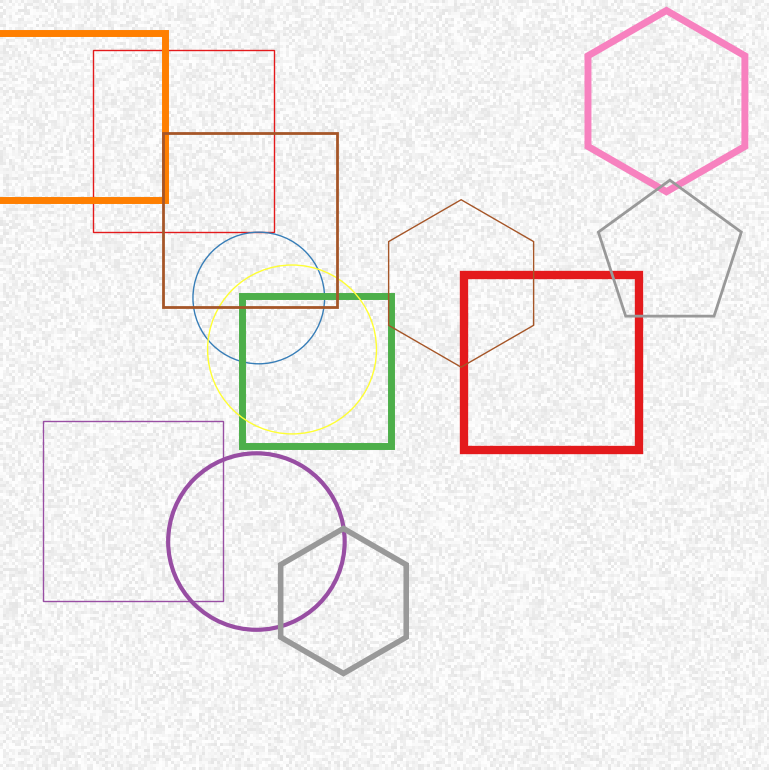[{"shape": "square", "thickness": 3, "radius": 0.57, "center": [0.717, 0.53]}, {"shape": "square", "thickness": 0.5, "radius": 0.59, "center": [0.238, 0.817]}, {"shape": "circle", "thickness": 0.5, "radius": 0.43, "center": [0.336, 0.613]}, {"shape": "square", "thickness": 2.5, "radius": 0.49, "center": [0.411, 0.518]}, {"shape": "square", "thickness": 0.5, "radius": 0.58, "center": [0.173, 0.336]}, {"shape": "circle", "thickness": 1.5, "radius": 0.57, "center": [0.333, 0.297]}, {"shape": "square", "thickness": 2.5, "radius": 0.54, "center": [0.106, 0.849]}, {"shape": "circle", "thickness": 0.5, "radius": 0.55, "center": [0.379, 0.546]}, {"shape": "square", "thickness": 1, "radius": 0.56, "center": [0.324, 0.715]}, {"shape": "hexagon", "thickness": 0.5, "radius": 0.54, "center": [0.599, 0.632]}, {"shape": "hexagon", "thickness": 2.5, "radius": 0.59, "center": [0.865, 0.869]}, {"shape": "hexagon", "thickness": 2, "radius": 0.47, "center": [0.446, 0.22]}, {"shape": "pentagon", "thickness": 1, "radius": 0.49, "center": [0.87, 0.668]}]